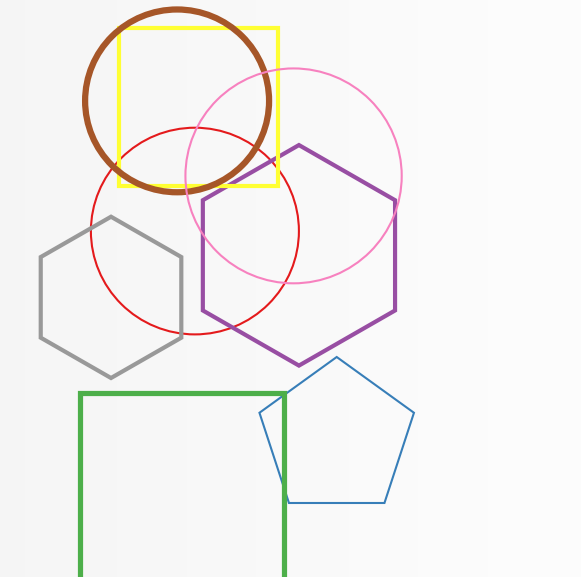[{"shape": "circle", "thickness": 1, "radius": 0.89, "center": [0.335, 0.599]}, {"shape": "pentagon", "thickness": 1, "radius": 0.7, "center": [0.579, 0.241]}, {"shape": "square", "thickness": 2.5, "radius": 0.88, "center": [0.313, 0.143]}, {"shape": "hexagon", "thickness": 2, "radius": 0.95, "center": [0.514, 0.557]}, {"shape": "square", "thickness": 2, "radius": 0.68, "center": [0.342, 0.814]}, {"shape": "circle", "thickness": 3, "radius": 0.79, "center": [0.305, 0.824]}, {"shape": "circle", "thickness": 1, "radius": 0.93, "center": [0.505, 0.695]}, {"shape": "hexagon", "thickness": 2, "radius": 0.7, "center": [0.191, 0.484]}]